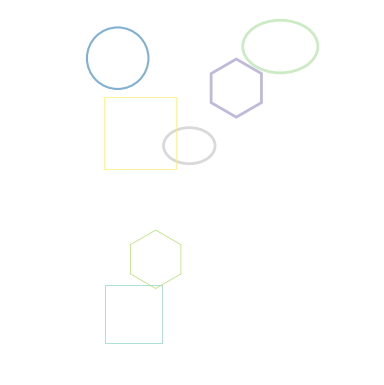[{"shape": "square", "thickness": 0.5, "radius": 0.38, "center": [0.347, 0.185]}, {"shape": "hexagon", "thickness": 2, "radius": 0.38, "center": [0.614, 0.771]}, {"shape": "circle", "thickness": 1.5, "radius": 0.4, "center": [0.306, 0.849]}, {"shape": "hexagon", "thickness": 0.5, "radius": 0.38, "center": [0.404, 0.327]}, {"shape": "oval", "thickness": 2, "radius": 0.33, "center": [0.492, 0.622]}, {"shape": "oval", "thickness": 2, "radius": 0.49, "center": [0.728, 0.879]}, {"shape": "square", "thickness": 0.5, "radius": 0.47, "center": [0.363, 0.654]}]